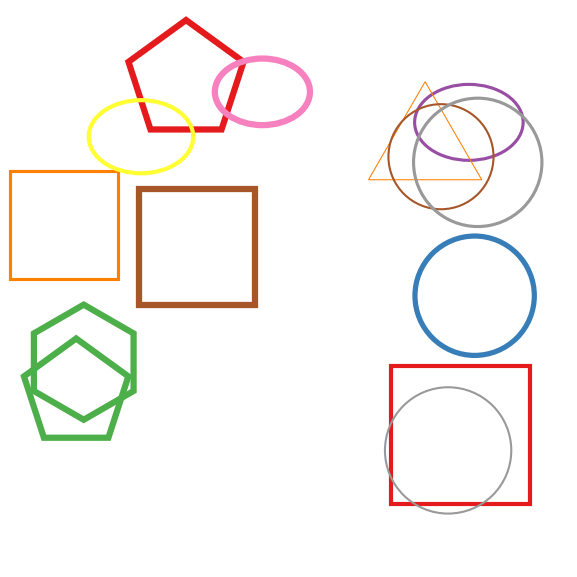[{"shape": "pentagon", "thickness": 3, "radius": 0.52, "center": [0.322, 0.86]}, {"shape": "square", "thickness": 2, "radius": 0.6, "center": [0.798, 0.245]}, {"shape": "circle", "thickness": 2.5, "radius": 0.52, "center": [0.822, 0.487]}, {"shape": "pentagon", "thickness": 3, "radius": 0.48, "center": [0.132, 0.318]}, {"shape": "hexagon", "thickness": 3, "radius": 0.5, "center": [0.145, 0.372]}, {"shape": "oval", "thickness": 1.5, "radius": 0.47, "center": [0.812, 0.787]}, {"shape": "triangle", "thickness": 0.5, "radius": 0.57, "center": [0.736, 0.744]}, {"shape": "square", "thickness": 1.5, "radius": 0.47, "center": [0.11, 0.609]}, {"shape": "oval", "thickness": 2, "radius": 0.45, "center": [0.244, 0.762]}, {"shape": "circle", "thickness": 1, "radius": 0.45, "center": [0.764, 0.728]}, {"shape": "square", "thickness": 3, "radius": 0.5, "center": [0.342, 0.572]}, {"shape": "oval", "thickness": 3, "radius": 0.41, "center": [0.454, 0.84]}, {"shape": "circle", "thickness": 1.5, "radius": 0.56, "center": [0.827, 0.718]}, {"shape": "circle", "thickness": 1, "radius": 0.55, "center": [0.776, 0.219]}]